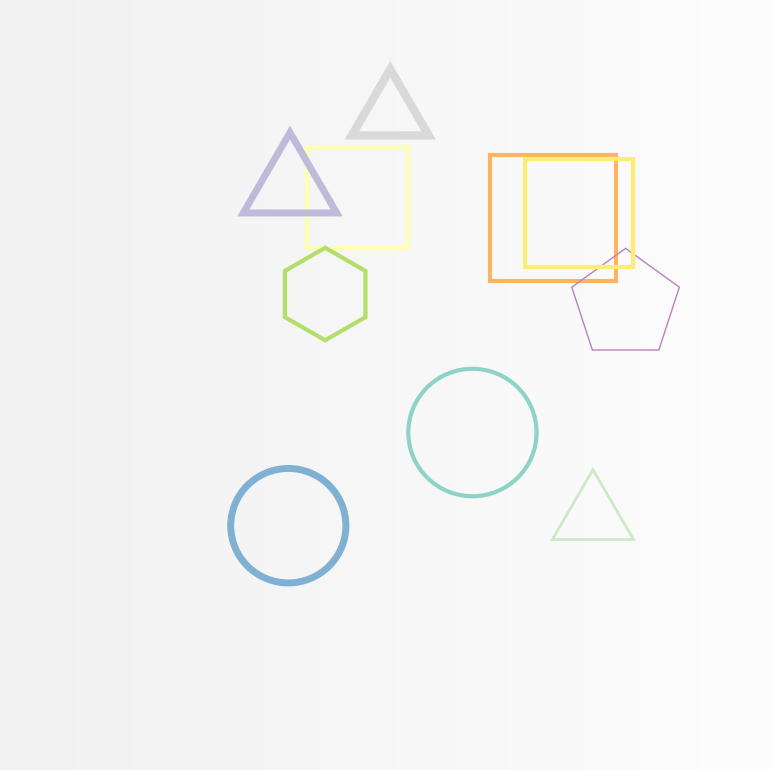[{"shape": "circle", "thickness": 1.5, "radius": 0.41, "center": [0.61, 0.438]}, {"shape": "square", "thickness": 1.5, "radius": 0.33, "center": [0.462, 0.744]}, {"shape": "triangle", "thickness": 2.5, "radius": 0.35, "center": [0.374, 0.758]}, {"shape": "circle", "thickness": 2.5, "radius": 0.37, "center": [0.372, 0.317]}, {"shape": "square", "thickness": 1.5, "radius": 0.41, "center": [0.714, 0.717]}, {"shape": "hexagon", "thickness": 1.5, "radius": 0.3, "center": [0.42, 0.618]}, {"shape": "triangle", "thickness": 3, "radius": 0.29, "center": [0.504, 0.853]}, {"shape": "pentagon", "thickness": 0.5, "radius": 0.36, "center": [0.807, 0.604]}, {"shape": "triangle", "thickness": 1, "radius": 0.3, "center": [0.765, 0.33]}, {"shape": "square", "thickness": 1.5, "radius": 0.35, "center": [0.747, 0.723]}]